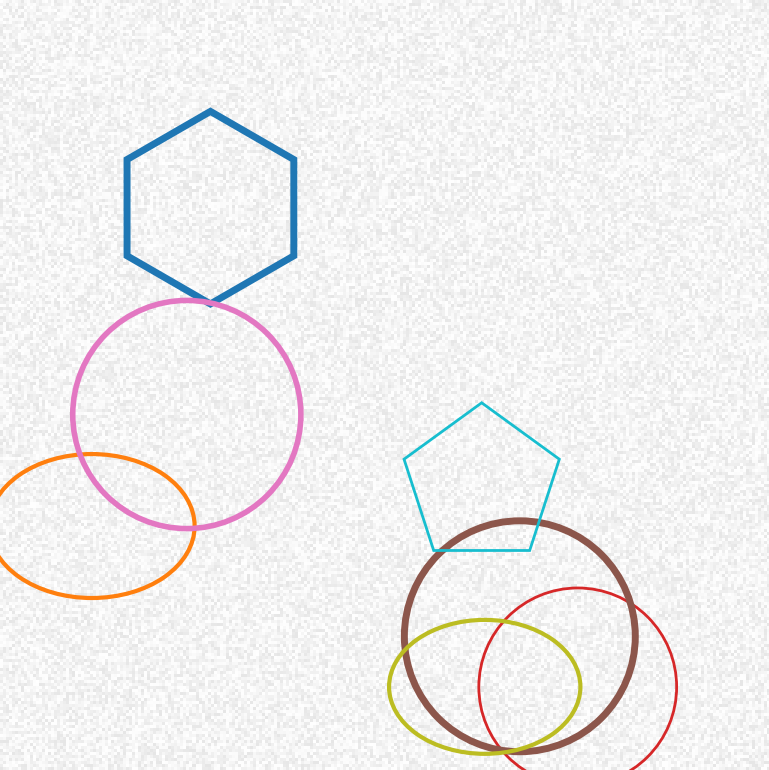[{"shape": "hexagon", "thickness": 2.5, "radius": 0.63, "center": [0.273, 0.73]}, {"shape": "oval", "thickness": 1.5, "radius": 0.67, "center": [0.119, 0.317]}, {"shape": "circle", "thickness": 1, "radius": 0.64, "center": [0.75, 0.108]}, {"shape": "circle", "thickness": 2.5, "radius": 0.75, "center": [0.675, 0.174]}, {"shape": "circle", "thickness": 2, "radius": 0.74, "center": [0.243, 0.462]}, {"shape": "oval", "thickness": 1.5, "radius": 0.62, "center": [0.63, 0.108]}, {"shape": "pentagon", "thickness": 1, "radius": 0.53, "center": [0.626, 0.371]}]